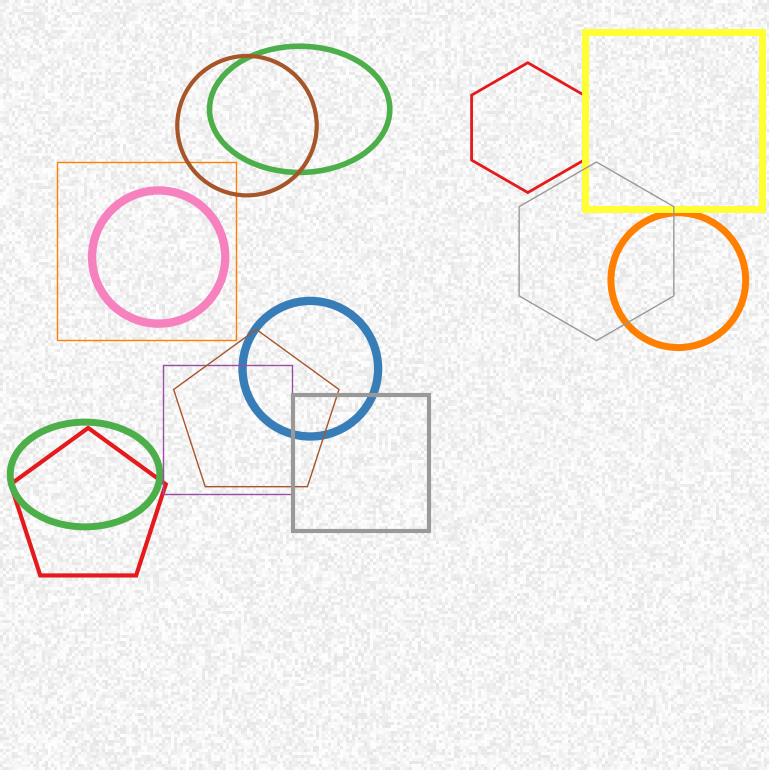[{"shape": "pentagon", "thickness": 1.5, "radius": 0.53, "center": [0.115, 0.338]}, {"shape": "hexagon", "thickness": 1, "radius": 0.42, "center": [0.685, 0.834]}, {"shape": "circle", "thickness": 3, "radius": 0.44, "center": [0.403, 0.521]}, {"shape": "oval", "thickness": 2, "radius": 0.59, "center": [0.389, 0.858]}, {"shape": "oval", "thickness": 2.5, "radius": 0.49, "center": [0.11, 0.384]}, {"shape": "square", "thickness": 0.5, "radius": 0.42, "center": [0.295, 0.442]}, {"shape": "square", "thickness": 0.5, "radius": 0.58, "center": [0.191, 0.674]}, {"shape": "circle", "thickness": 2.5, "radius": 0.44, "center": [0.881, 0.636]}, {"shape": "square", "thickness": 2.5, "radius": 0.58, "center": [0.875, 0.843]}, {"shape": "circle", "thickness": 1.5, "radius": 0.45, "center": [0.321, 0.837]}, {"shape": "pentagon", "thickness": 0.5, "radius": 0.56, "center": [0.333, 0.459]}, {"shape": "circle", "thickness": 3, "radius": 0.43, "center": [0.206, 0.666]}, {"shape": "hexagon", "thickness": 0.5, "radius": 0.58, "center": [0.775, 0.674]}, {"shape": "square", "thickness": 1.5, "radius": 0.44, "center": [0.469, 0.399]}]